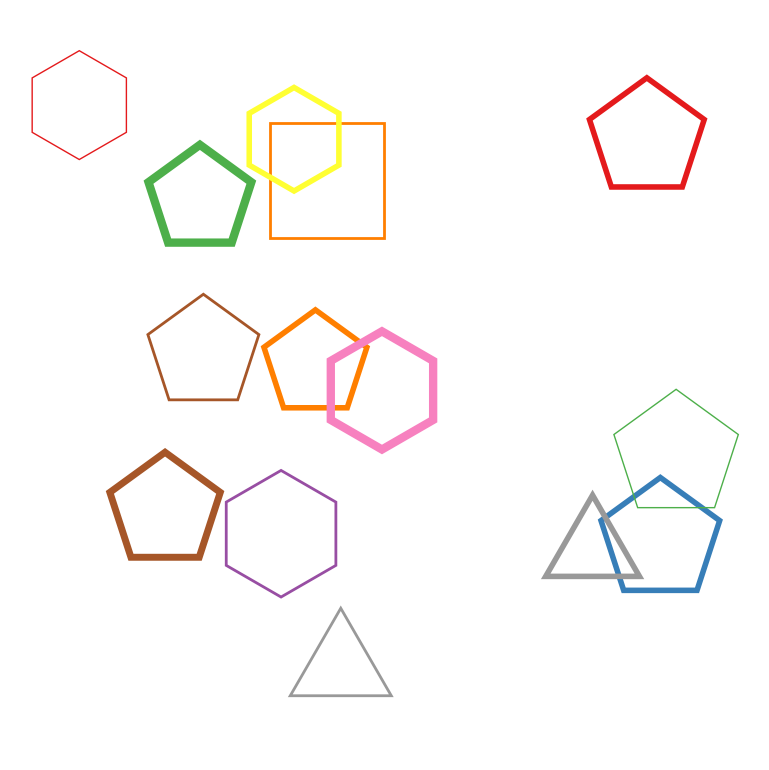[{"shape": "pentagon", "thickness": 2, "radius": 0.39, "center": [0.84, 0.821]}, {"shape": "hexagon", "thickness": 0.5, "radius": 0.35, "center": [0.103, 0.863]}, {"shape": "pentagon", "thickness": 2, "radius": 0.41, "center": [0.858, 0.299]}, {"shape": "pentagon", "thickness": 0.5, "radius": 0.42, "center": [0.878, 0.409]}, {"shape": "pentagon", "thickness": 3, "radius": 0.35, "center": [0.26, 0.742]}, {"shape": "hexagon", "thickness": 1, "radius": 0.41, "center": [0.365, 0.307]}, {"shape": "pentagon", "thickness": 2, "radius": 0.35, "center": [0.41, 0.527]}, {"shape": "square", "thickness": 1, "radius": 0.37, "center": [0.425, 0.766]}, {"shape": "hexagon", "thickness": 2, "radius": 0.34, "center": [0.382, 0.819]}, {"shape": "pentagon", "thickness": 2.5, "radius": 0.38, "center": [0.214, 0.337]}, {"shape": "pentagon", "thickness": 1, "radius": 0.38, "center": [0.264, 0.542]}, {"shape": "hexagon", "thickness": 3, "radius": 0.38, "center": [0.496, 0.493]}, {"shape": "triangle", "thickness": 1, "radius": 0.38, "center": [0.443, 0.134]}, {"shape": "triangle", "thickness": 2, "radius": 0.35, "center": [0.77, 0.287]}]